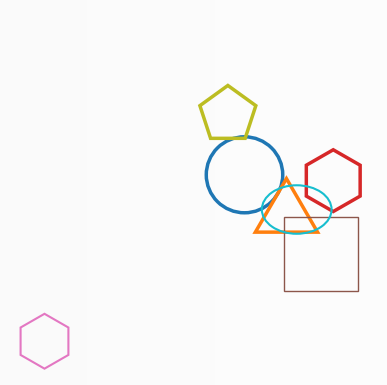[{"shape": "circle", "thickness": 2.5, "radius": 0.49, "center": [0.631, 0.546]}, {"shape": "triangle", "thickness": 2.5, "radius": 0.46, "center": [0.739, 0.443]}, {"shape": "hexagon", "thickness": 2.5, "radius": 0.4, "center": [0.86, 0.531]}, {"shape": "square", "thickness": 1, "radius": 0.48, "center": [0.828, 0.34]}, {"shape": "hexagon", "thickness": 1.5, "radius": 0.36, "center": [0.115, 0.114]}, {"shape": "pentagon", "thickness": 2.5, "radius": 0.38, "center": [0.588, 0.702]}, {"shape": "oval", "thickness": 1.5, "radius": 0.45, "center": [0.766, 0.456]}]